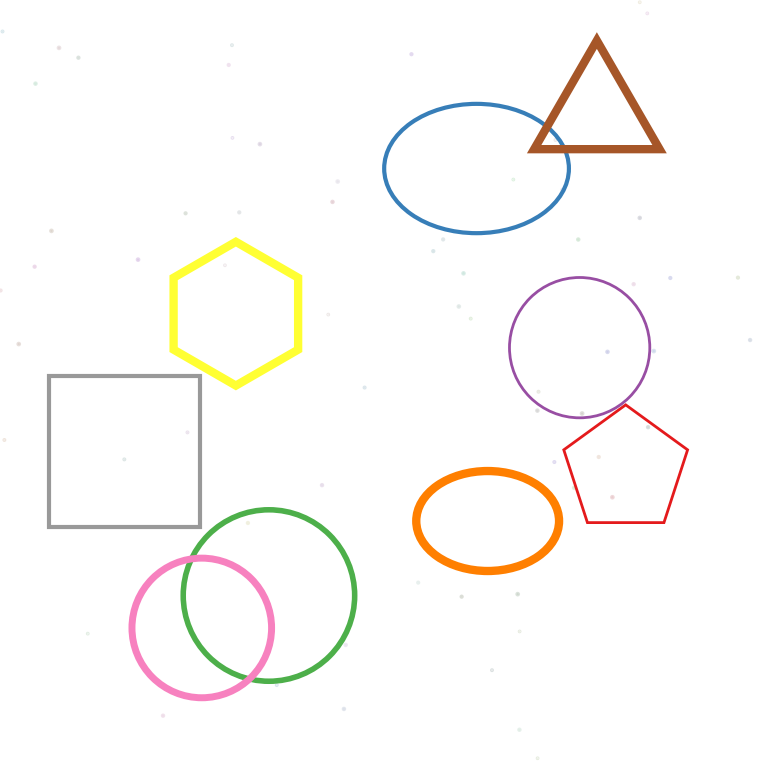[{"shape": "pentagon", "thickness": 1, "radius": 0.42, "center": [0.813, 0.39]}, {"shape": "oval", "thickness": 1.5, "radius": 0.6, "center": [0.619, 0.781]}, {"shape": "circle", "thickness": 2, "radius": 0.56, "center": [0.349, 0.227]}, {"shape": "circle", "thickness": 1, "radius": 0.46, "center": [0.753, 0.548]}, {"shape": "oval", "thickness": 3, "radius": 0.46, "center": [0.633, 0.323]}, {"shape": "hexagon", "thickness": 3, "radius": 0.47, "center": [0.306, 0.593]}, {"shape": "triangle", "thickness": 3, "radius": 0.47, "center": [0.775, 0.853]}, {"shape": "circle", "thickness": 2.5, "radius": 0.45, "center": [0.262, 0.184]}, {"shape": "square", "thickness": 1.5, "radius": 0.49, "center": [0.162, 0.413]}]